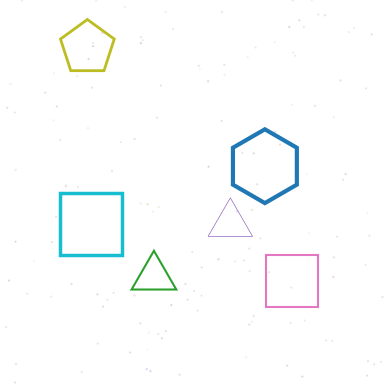[{"shape": "hexagon", "thickness": 3, "radius": 0.48, "center": [0.688, 0.568]}, {"shape": "triangle", "thickness": 1.5, "radius": 0.34, "center": [0.4, 0.282]}, {"shape": "triangle", "thickness": 0.5, "radius": 0.33, "center": [0.598, 0.419]}, {"shape": "square", "thickness": 1.5, "radius": 0.34, "center": [0.759, 0.269]}, {"shape": "pentagon", "thickness": 2, "radius": 0.37, "center": [0.227, 0.876]}, {"shape": "square", "thickness": 2.5, "radius": 0.4, "center": [0.237, 0.418]}]